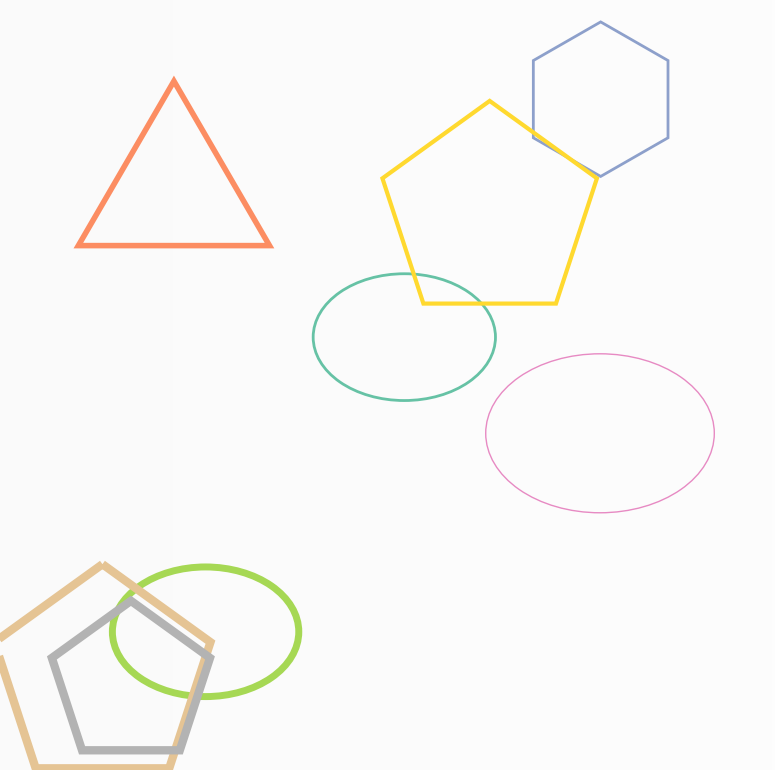[{"shape": "oval", "thickness": 1, "radius": 0.59, "center": [0.522, 0.562]}, {"shape": "triangle", "thickness": 2, "radius": 0.71, "center": [0.224, 0.752]}, {"shape": "hexagon", "thickness": 1, "radius": 0.5, "center": [0.775, 0.871]}, {"shape": "oval", "thickness": 0.5, "radius": 0.74, "center": [0.774, 0.437]}, {"shape": "oval", "thickness": 2.5, "radius": 0.6, "center": [0.265, 0.18]}, {"shape": "pentagon", "thickness": 1.5, "radius": 0.73, "center": [0.632, 0.723]}, {"shape": "pentagon", "thickness": 3, "radius": 0.73, "center": [0.132, 0.121]}, {"shape": "pentagon", "thickness": 3, "radius": 0.54, "center": [0.169, 0.112]}]